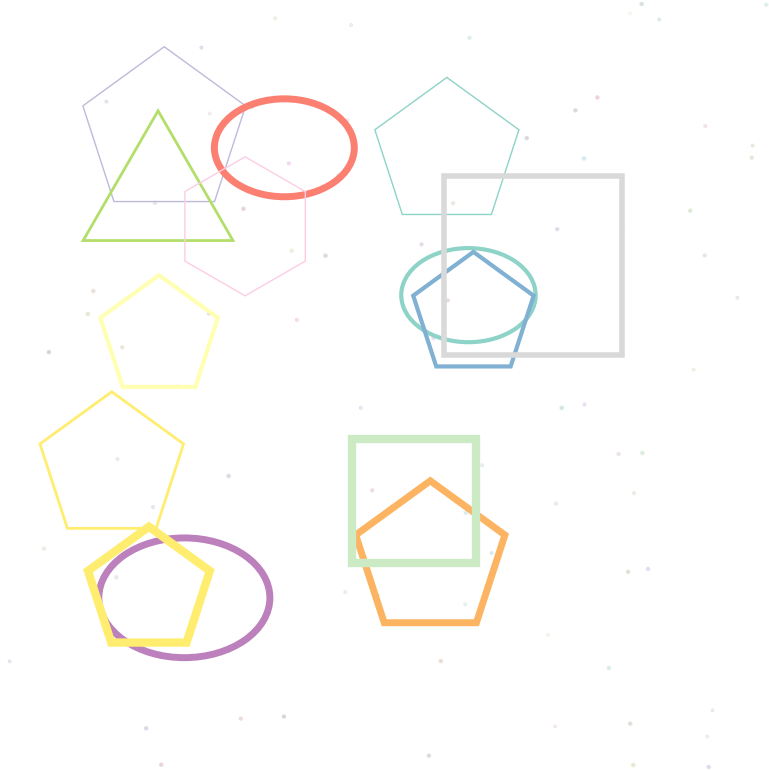[{"shape": "oval", "thickness": 1.5, "radius": 0.44, "center": [0.608, 0.617]}, {"shape": "pentagon", "thickness": 0.5, "radius": 0.49, "center": [0.58, 0.801]}, {"shape": "pentagon", "thickness": 1.5, "radius": 0.4, "center": [0.207, 0.562]}, {"shape": "pentagon", "thickness": 0.5, "radius": 0.56, "center": [0.213, 0.828]}, {"shape": "oval", "thickness": 2.5, "radius": 0.45, "center": [0.369, 0.808]}, {"shape": "pentagon", "thickness": 1.5, "radius": 0.41, "center": [0.615, 0.591]}, {"shape": "pentagon", "thickness": 2.5, "radius": 0.51, "center": [0.559, 0.274]}, {"shape": "triangle", "thickness": 1, "radius": 0.56, "center": [0.205, 0.744]}, {"shape": "hexagon", "thickness": 0.5, "radius": 0.45, "center": [0.318, 0.706]}, {"shape": "square", "thickness": 2, "radius": 0.58, "center": [0.693, 0.655]}, {"shape": "oval", "thickness": 2.5, "radius": 0.56, "center": [0.239, 0.224]}, {"shape": "square", "thickness": 3, "radius": 0.4, "center": [0.538, 0.349]}, {"shape": "pentagon", "thickness": 3, "radius": 0.42, "center": [0.193, 0.233]}, {"shape": "pentagon", "thickness": 1, "radius": 0.49, "center": [0.145, 0.393]}]